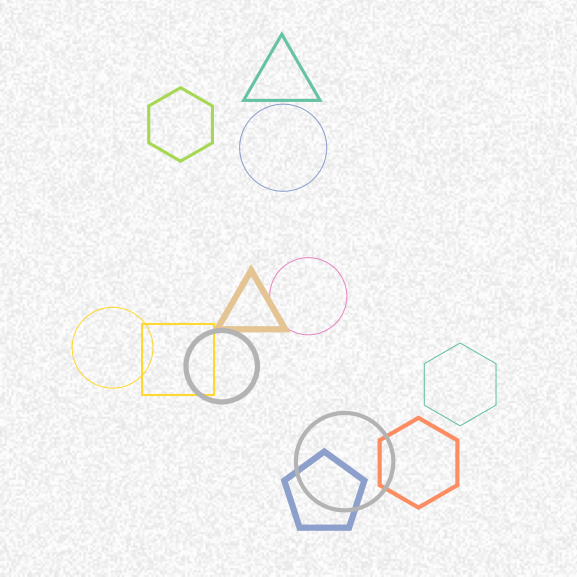[{"shape": "hexagon", "thickness": 0.5, "radius": 0.36, "center": [0.797, 0.333]}, {"shape": "triangle", "thickness": 1.5, "radius": 0.38, "center": [0.488, 0.864]}, {"shape": "hexagon", "thickness": 2, "radius": 0.39, "center": [0.725, 0.198]}, {"shape": "circle", "thickness": 0.5, "radius": 0.38, "center": [0.49, 0.743]}, {"shape": "pentagon", "thickness": 3, "radius": 0.36, "center": [0.562, 0.144]}, {"shape": "circle", "thickness": 0.5, "radius": 0.33, "center": [0.534, 0.486]}, {"shape": "hexagon", "thickness": 1.5, "radius": 0.32, "center": [0.313, 0.784]}, {"shape": "square", "thickness": 1, "radius": 0.31, "center": [0.308, 0.376]}, {"shape": "circle", "thickness": 0.5, "radius": 0.35, "center": [0.195, 0.397]}, {"shape": "triangle", "thickness": 3, "radius": 0.34, "center": [0.435, 0.463]}, {"shape": "circle", "thickness": 2.5, "radius": 0.31, "center": [0.384, 0.365]}, {"shape": "circle", "thickness": 2, "radius": 0.42, "center": [0.597, 0.2]}]